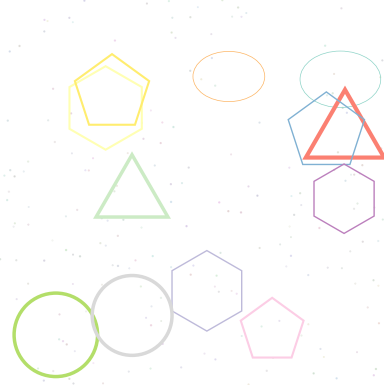[{"shape": "oval", "thickness": 0.5, "radius": 0.52, "center": [0.884, 0.794]}, {"shape": "hexagon", "thickness": 1.5, "radius": 0.54, "center": [0.274, 0.72]}, {"shape": "hexagon", "thickness": 1, "radius": 0.52, "center": [0.537, 0.245]}, {"shape": "triangle", "thickness": 3, "radius": 0.59, "center": [0.896, 0.649]}, {"shape": "pentagon", "thickness": 1, "radius": 0.52, "center": [0.848, 0.657]}, {"shape": "oval", "thickness": 0.5, "radius": 0.47, "center": [0.594, 0.801]}, {"shape": "circle", "thickness": 2.5, "radius": 0.54, "center": [0.145, 0.13]}, {"shape": "pentagon", "thickness": 1.5, "radius": 0.43, "center": [0.707, 0.141]}, {"shape": "circle", "thickness": 2.5, "radius": 0.52, "center": [0.343, 0.181]}, {"shape": "hexagon", "thickness": 1, "radius": 0.45, "center": [0.894, 0.484]}, {"shape": "triangle", "thickness": 2.5, "radius": 0.54, "center": [0.343, 0.49]}, {"shape": "pentagon", "thickness": 1.5, "radius": 0.51, "center": [0.291, 0.758]}]